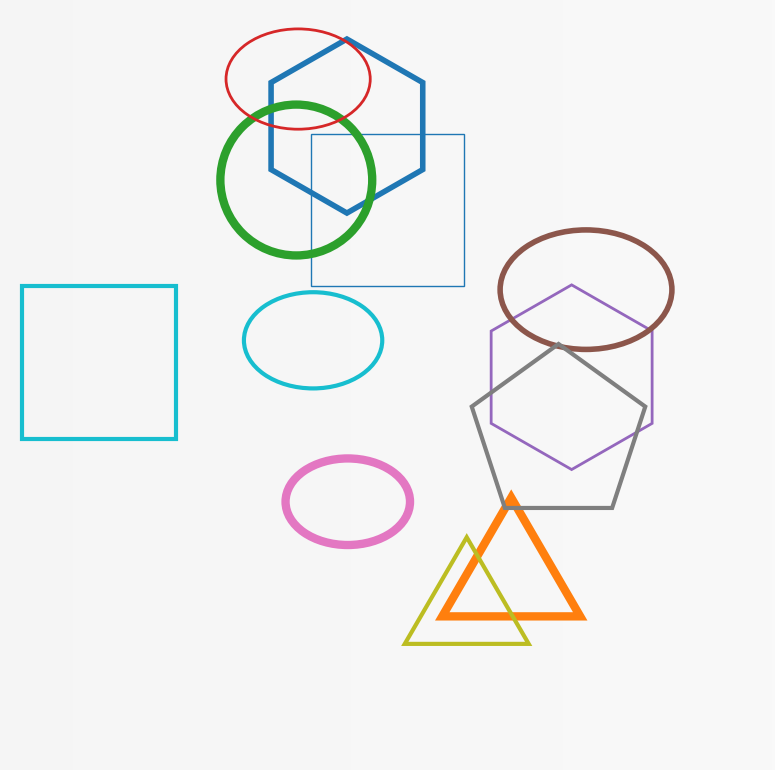[{"shape": "square", "thickness": 0.5, "radius": 0.49, "center": [0.5, 0.727]}, {"shape": "hexagon", "thickness": 2, "radius": 0.56, "center": [0.448, 0.836]}, {"shape": "triangle", "thickness": 3, "radius": 0.51, "center": [0.66, 0.251]}, {"shape": "circle", "thickness": 3, "radius": 0.49, "center": [0.382, 0.766]}, {"shape": "oval", "thickness": 1, "radius": 0.47, "center": [0.385, 0.897]}, {"shape": "hexagon", "thickness": 1, "radius": 0.6, "center": [0.738, 0.51]}, {"shape": "oval", "thickness": 2, "radius": 0.55, "center": [0.756, 0.624]}, {"shape": "oval", "thickness": 3, "radius": 0.4, "center": [0.449, 0.348]}, {"shape": "pentagon", "thickness": 1.5, "radius": 0.59, "center": [0.721, 0.436]}, {"shape": "triangle", "thickness": 1.5, "radius": 0.46, "center": [0.602, 0.21]}, {"shape": "oval", "thickness": 1.5, "radius": 0.45, "center": [0.404, 0.558]}, {"shape": "square", "thickness": 1.5, "radius": 0.5, "center": [0.128, 0.529]}]